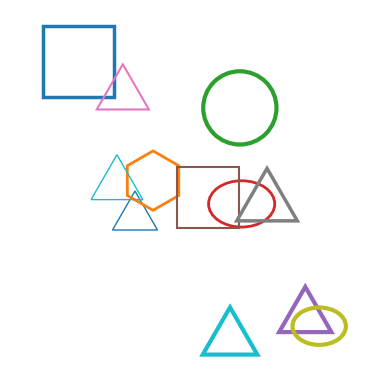[{"shape": "square", "thickness": 2.5, "radius": 0.46, "center": [0.204, 0.84]}, {"shape": "triangle", "thickness": 1, "radius": 0.34, "center": [0.351, 0.436]}, {"shape": "hexagon", "thickness": 2, "radius": 0.39, "center": [0.398, 0.531]}, {"shape": "circle", "thickness": 3, "radius": 0.48, "center": [0.623, 0.72]}, {"shape": "oval", "thickness": 2, "radius": 0.43, "center": [0.628, 0.47]}, {"shape": "triangle", "thickness": 3, "radius": 0.39, "center": [0.793, 0.177]}, {"shape": "square", "thickness": 1.5, "radius": 0.4, "center": [0.54, 0.487]}, {"shape": "triangle", "thickness": 1.5, "radius": 0.39, "center": [0.319, 0.755]}, {"shape": "triangle", "thickness": 2.5, "radius": 0.45, "center": [0.694, 0.472]}, {"shape": "oval", "thickness": 3, "radius": 0.35, "center": [0.829, 0.153]}, {"shape": "triangle", "thickness": 1, "radius": 0.39, "center": [0.304, 0.52]}, {"shape": "triangle", "thickness": 3, "radius": 0.41, "center": [0.598, 0.12]}]